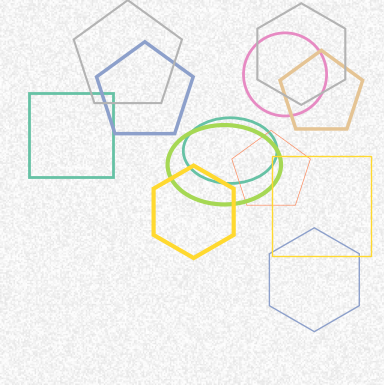[{"shape": "square", "thickness": 2, "radius": 0.55, "center": [0.185, 0.649]}, {"shape": "oval", "thickness": 2, "radius": 0.61, "center": [0.598, 0.609]}, {"shape": "pentagon", "thickness": 0.5, "radius": 0.54, "center": [0.704, 0.554]}, {"shape": "pentagon", "thickness": 2.5, "radius": 0.66, "center": [0.376, 0.76]}, {"shape": "hexagon", "thickness": 1, "radius": 0.67, "center": [0.816, 0.273]}, {"shape": "circle", "thickness": 2, "radius": 0.54, "center": [0.74, 0.807]}, {"shape": "oval", "thickness": 3, "radius": 0.74, "center": [0.583, 0.572]}, {"shape": "square", "thickness": 1, "radius": 0.65, "center": [0.834, 0.465]}, {"shape": "hexagon", "thickness": 3, "radius": 0.6, "center": [0.503, 0.45]}, {"shape": "pentagon", "thickness": 2.5, "radius": 0.56, "center": [0.835, 0.756]}, {"shape": "hexagon", "thickness": 1.5, "radius": 0.66, "center": [0.783, 0.86]}, {"shape": "pentagon", "thickness": 1.5, "radius": 0.74, "center": [0.332, 0.852]}]